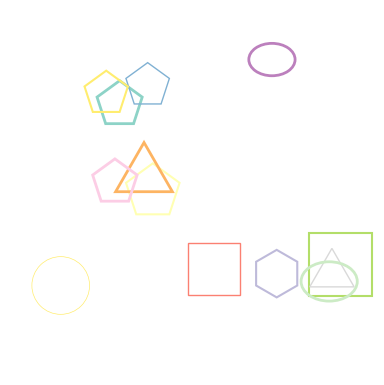[{"shape": "pentagon", "thickness": 2, "radius": 0.31, "center": [0.311, 0.729]}, {"shape": "pentagon", "thickness": 1.5, "radius": 0.37, "center": [0.397, 0.503]}, {"shape": "hexagon", "thickness": 1.5, "radius": 0.31, "center": [0.719, 0.289]}, {"shape": "square", "thickness": 1, "radius": 0.34, "center": [0.555, 0.301]}, {"shape": "pentagon", "thickness": 1, "radius": 0.3, "center": [0.384, 0.778]}, {"shape": "triangle", "thickness": 2, "radius": 0.43, "center": [0.374, 0.545]}, {"shape": "square", "thickness": 1.5, "radius": 0.41, "center": [0.885, 0.312]}, {"shape": "pentagon", "thickness": 2, "radius": 0.3, "center": [0.298, 0.527]}, {"shape": "triangle", "thickness": 1, "radius": 0.33, "center": [0.862, 0.288]}, {"shape": "oval", "thickness": 2, "radius": 0.3, "center": [0.706, 0.845]}, {"shape": "oval", "thickness": 2, "radius": 0.36, "center": [0.855, 0.269]}, {"shape": "circle", "thickness": 0.5, "radius": 0.37, "center": [0.158, 0.258]}, {"shape": "pentagon", "thickness": 1.5, "radius": 0.3, "center": [0.276, 0.757]}]